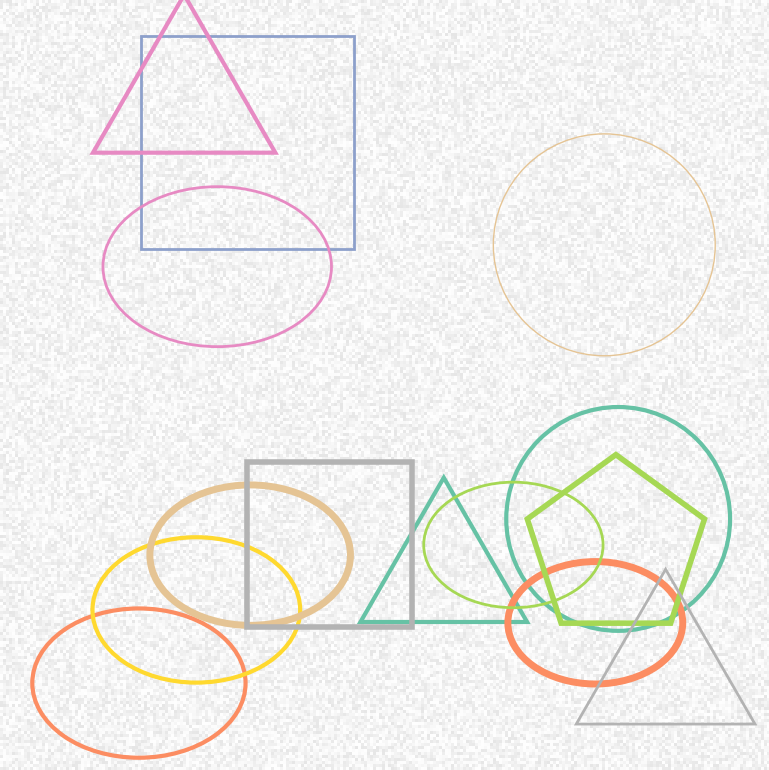[{"shape": "circle", "thickness": 1.5, "radius": 0.73, "center": [0.803, 0.326]}, {"shape": "triangle", "thickness": 1.5, "radius": 0.62, "center": [0.576, 0.255]}, {"shape": "oval", "thickness": 2.5, "radius": 0.57, "center": [0.773, 0.191]}, {"shape": "oval", "thickness": 1.5, "radius": 0.69, "center": [0.18, 0.113]}, {"shape": "square", "thickness": 1, "radius": 0.69, "center": [0.321, 0.815]}, {"shape": "triangle", "thickness": 1.5, "radius": 0.68, "center": [0.239, 0.87]}, {"shape": "oval", "thickness": 1, "radius": 0.74, "center": [0.282, 0.654]}, {"shape": "oval", "thickness": 1, "radius": 0.58, "center": [0.667, 0.292]}, {"shape": "pentagon", "thickness": 2, "radius": 0.6, "center": [0.8, 0.289]}, {"shape": "oval", "thickness": 1.5, "radius": 0.67, "center": [0.255, 0.208]}, {"shape": "circle", "thickness": 0.5, "radius": 0.72, "center": [0.785, 0.682]}, {"shape": "oval", "thickness": 2.5, "radius": 0.65, "center": [0.325, 0.279]}, {"shape": "triangle", "thickness": 1, "radius": 0.67, "center": [0.864, 0.127]}, {"shape": "square", "thickness": 2, "radius": 0.54, "center": [0.428, 0.293]}]